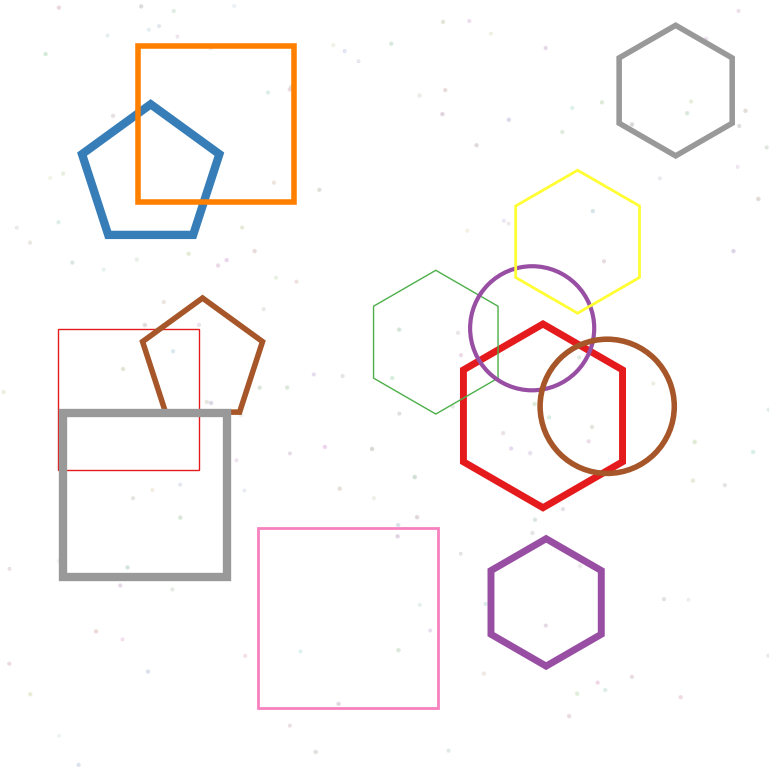[{"shape": "hexagon", "thickness": 2.5, "radius": 0.6, "center": [0.705, 0.46]}, {"shape": "square", "thickness": 0.5, "radius": 0.46, "center": [0.167, 0.481]}, {"shape": "pentagon", "thickness": 3, "radius": 0.47, "center": [0.196, 0.771]}, {"shape": "hexagon", "thickness": 0.5, "radius": 0.47, "center": [0.566, 0.556]}, {"shape": "circle", "thickness": 1.5, "radius": 0.4, "center": [0.691, 0.574]}, {"shape": "hexagon", "thickness": 2.5, "radius": 0.41, "center": [0.709, 0.218]}, {"shape": "square", "thickness": 2, "radius": 0.51, "center": [0.28, 0.839]}, {"shape": "hexagon", "thickness": 1, "radius": 0.46, "center": [0.75, 0.686]}, {"shape": "pentagon", "thickness": 2, "radius": 0.41, "center": [0.263, 0.531]}, {"shape": "circle", "thickness": 2, "radius": 0.44, "center": [0.789, 0.472]}, {"shape": "square", "thickness": 1, "radius": 0.58, "center": [0.452, 0.198]}, {"shape": "square", "thickness": 3, "radius": 0.53, "center": [0.189, 0.357]}, {"shape": "hexagon", "thickness": 2, "radius": 0.42, "center": [0.877, 0.882]}]